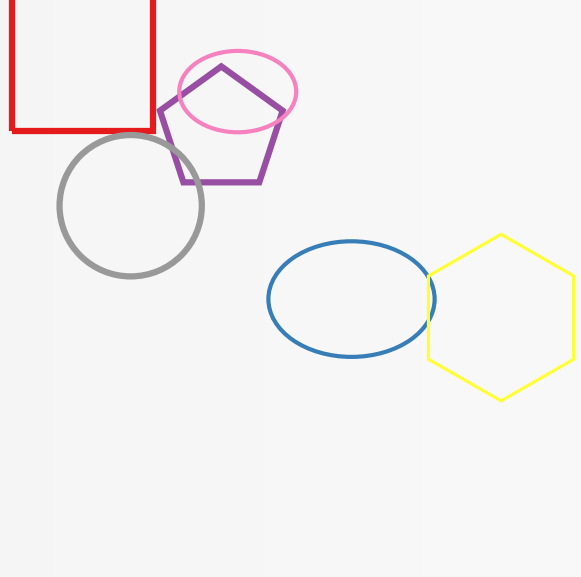[{"shape": "square", "thickness": 3, "radius": 0.61, "center": [0.142, 0.894]}, {"shape": "oval", "thickness": 2, "radius": 0.72, "center": [0.605, 0.481]}, {"shape": "pentagon", "thickness": 3, "radius": 0.55, "center": [0.381, 0.773]}, {"shape": "hexagon", "thickness": 1.5, "radius": 0.72, "center": [0.862, 0.449]}, {"shape": "oval", "thickness": 2, "radius": 0.5, "center": [0.409, 0.841]}, {"shape": "circle", "thickness": 3, "radius": 0.61, "center": [0.225, 0.643]}]